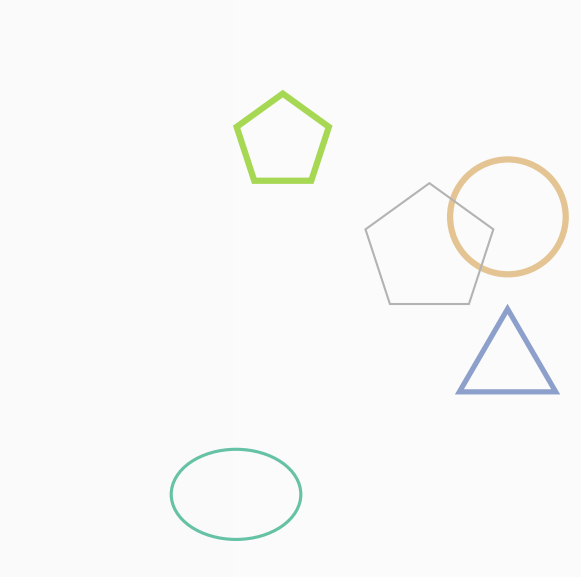[{"shape": "oval", "thickness": 1.5, "radius": 0.56, "center": [0.406, 0.143]}, {"shape": "triangle", "thickness": 2.5, "radius": 0.48, "center": [0.873, 0.368]}, {"shape": "pentagon", "thickness": 3, "radius": 0.42, "center": [0.486, 0.754]}, {"shape": "circle", "thickness": 3, "radius": 0.5, "center": [0.874, 0.624]}, {"shape": "pentagon", "thickness": 1, "radius": 0.58, "center": [0.739, 0.566]}]